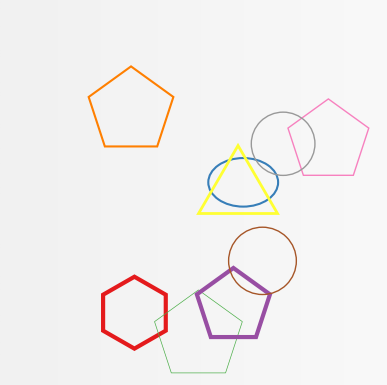[{"shape": "hexagon", "thickness": 3, "radius": 0.47, "center": [0.347, 0.188]}, {"shape": "oval", "thickness": 1.5, "radius": 0.45, "center": [0.628, 0.526]}, {"shape": "pentagon", "thickness": 0.5, "radius": 0.6, "center": [0.512, 0.128]}, {"shape": "pentagon", "thickness": 3, "radius": 0.5, "center": [0.602, 0.205]}, {"shape": "pentagon", "thickness": 1.5, "radius": 0.57, "center": [0.338, 0.713]}, {"shape": "triangle", "thickness": 2, "radius": 0.59, "center": [0.614, 0.504]}, {"shape": "circle", "thickness": 1, "radius": 0.44, "center": [0.677, 0.322]}, {"shape": "pentagon", "thickness": 1, "radius": 0.55, "center": [0.847, 0.633]}, {"shape": "circle", "thickness": 1, "radius": 0.41, "center": [0.731, 0.627]}]